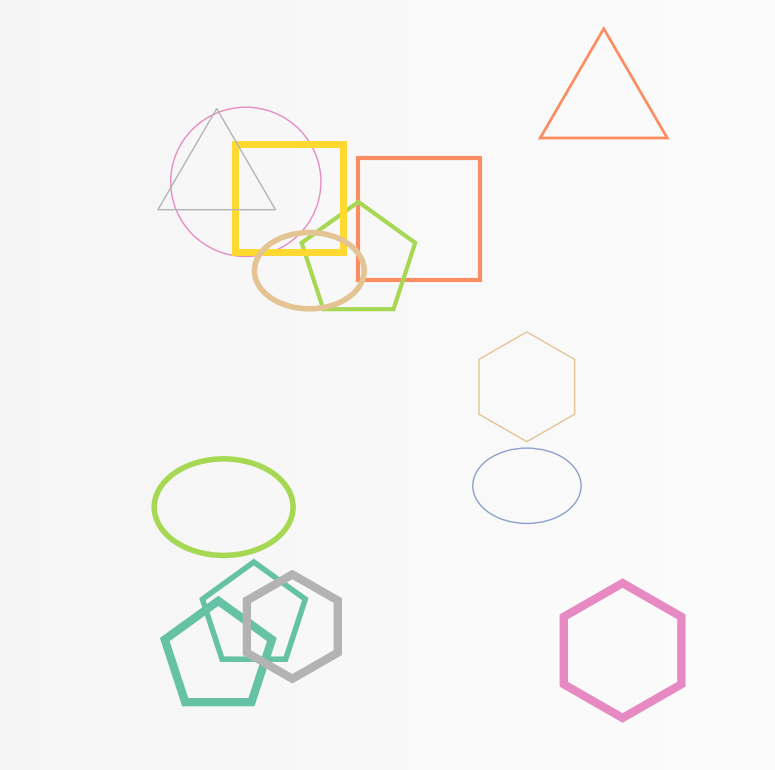[{"shape": "pentagon", "thickness": 2, "radius": 0.35, "center": [0.328, 0.2]}, {"shape": "pentagon", "thickness": 3, "radius": 0.36, "center": [0.282, 0.147]}, {"shape": "square", "thickness": 1.5, "radius": 0.4, "center": [0.541, 0.715]}, {"shape": "triangle", "thickness": 1, "radius": 0.47, "center": [0.779, 0.868]}, {"shape": "oval", "thickness": 0.5, "radius": 0.35, "center": [0.68, 0.369]}, {"shape": "circle", "thickness": 0.5, "radius": 0.48, "center": [0.317, 0.764]}, {"shape": "hexagon", "thickness": 3, "radius": 0.44, "center": [0.803, 0.155]}, {"shape": "oval", "thickness": 2, "radius": 0.45, "center": [0.289, 0.341]}, {"shape": "pentagon", "thickness": 1.5, "radius": 0.39, "center": [0.462, 0.661]}, {"shape": "square", "thickness": 2.5, "radius": 0.35, "center": [0.373, 0.743]}, {"shape": "hexagon", "thickness": 0.5, "radius": 0.36, "center": [0.68, 0.498]}, {"shape": "oval", "thickness": 2, "radius": 0.35, "center": [0.399, 0.648]}, {"shape": "hexagon", "thickness": 3, "radius": 0.34, "center": [0.377, 0.186]}, {"shape": "triangle", "thickness": 0.5, "radius": 0.44, "center": [0.28, 0.771]}]